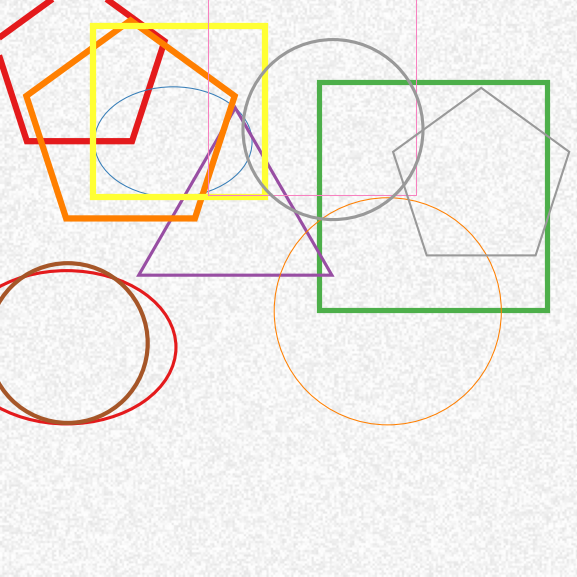[{"shape": "oval", "thickness": 1.5, "radius": 0.95, "center": [0.115, 0.398]}, {"shape": "pentagon", "thickness": 3, "radius": 0.77, "center": [0.138, 0.88]}, {"shape": "oval", "thickness": 0.5, "radius": 0.68, "center": [0.3, 0.753]}, {"shape": "square", "thickness": 2.5, "radius": 0.99, "center": [0.75, 0.66]}, {"shape": "triangle", "thickness": 1.5, "radius": 0.97, "center": [0.407, 0.619]}, {"shape": "pentagon", "thickness": 3, "radius": 0.95, "center": [0.226, 0.774]}, {"shape": "circle", "thickness": 0.5, "radius": 0.98, "center": [0.671, 0.46]}, {"shape": "square", "thickness": 3, "radius": 0.74, "center": [0.31, 0.806]}, {"shape": "circle", "thickness": 2, "radius": 0.69, "center": [0.117, 0.405]}, {"shape": "square", "thickness": 0.5, "radius": 0.9, "center": [0.54, 0.842]}, {"shape": "circle", "thickness": 1.5, "radius": 0.78, "center": [0.577, 0.775]}, {"shape": "pentagon", "thickness": 1, "radius": 0.8, "center": [0.833, 0.687]}]